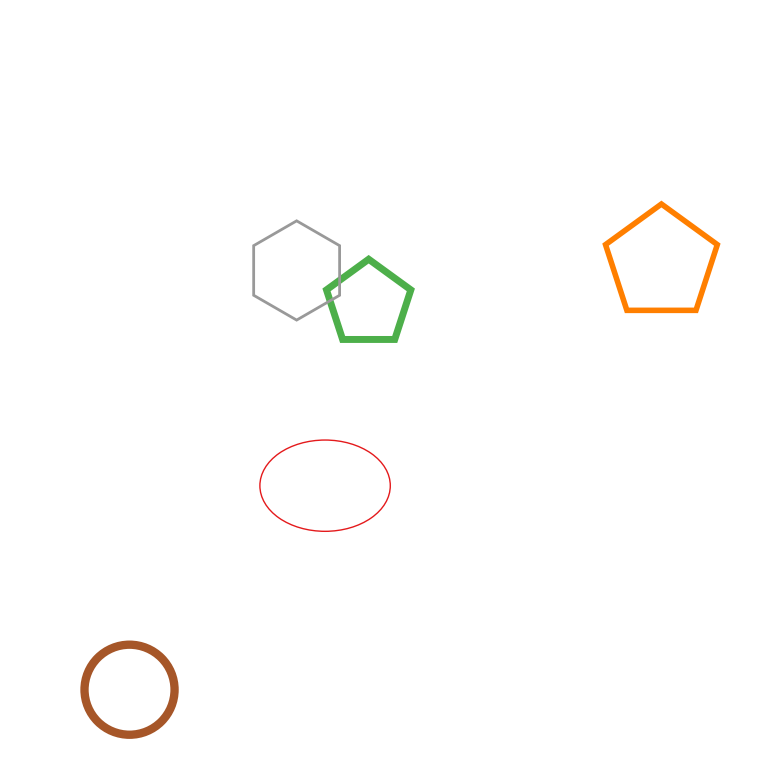[{"shape": "oval", "thickness": 0.5, "radius": 0.42, "center": [0.422, 0.369]}, {"shape": "pentagon", "thickness": 2.5, "radius": 0.29, "center": [0.479, 0.606]}, {"shape": "pentagon", "thickness": 2, "radius": 0.38, "center": [0.859, 0.659]}, {"shape": "circle", "thickness": 3, "radius": 0.29, "center": [0.168, 0.104]}, {"shape": "hexagon", "thickness": 1, "radius": 0.32, "center": [0.385, 0.649]}]